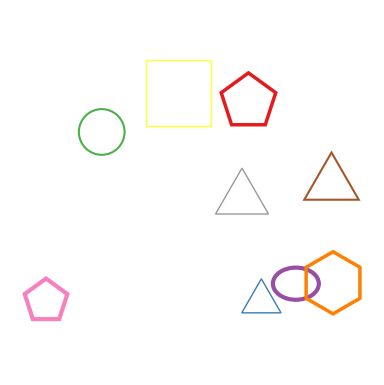[{"shape": "pentagon", "thickness": 2.5, "radius": 0.37, "center": [0.645, 0.736]}, {"shape": "triangle", "thickness": 1, "radius": 0.29, "center": [0.679, 0.217]}, {"shape": "circle", "thickness": 1.5, "radius": 0.3, "center": [0.264, 0.657]}, {"shape": "oval", "thickness": 3, "radius": 0.3, "center": [0.768, 0.263]}, {"shape": "hexagon", "thickness": 2.5, "radius": 0.4, "center": [0.865, 0.265]}, {"shape": "square", "thickness": 1, "radius": 0.43, "center": [0.464, 0.759]}, {"shape": "triangle", "thickness": 1.5, "radius": 0.41, "center": [0.861, 0.522]}, {"shape": "pentagon", "thickness": 3, "radius": 0.29, "center": [0.12, 0.218]}, {"shape": "triangle", "thickness": 1, "radius": 0.4, "center": [0.629, 0.484]}]